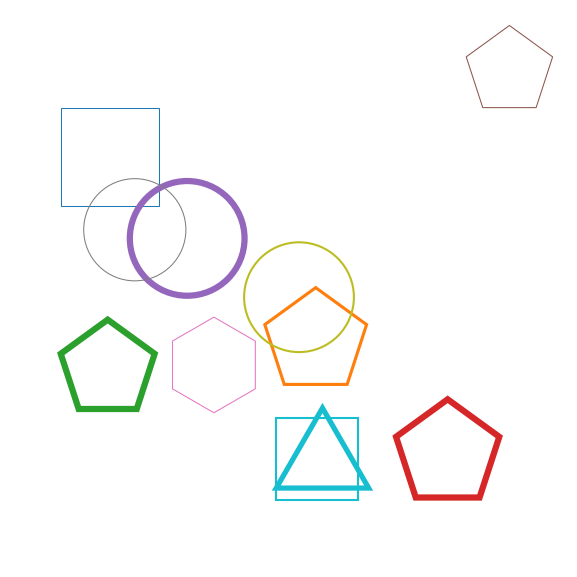[{"shape": "square", "thickness": 0.5, "radius": 0.42, "center": [0.191, 0.727]}, {"shape": "pentagon", "thickness": 1.5, "radius": 0.46, "center": [0.547, 0.408]}, {"shape": "pentagon", "thickness": 3, "radius": 0.43, "center": [0.187, 0.36]}, {"shape": "pentagon", "thickness": 3, "radius": 0.47, "center": [0.775, 0.214]}, {"shape": "circle", "thickness": 3, "radius": 0.5, "center": [0.324, 0.586]}, {"shape": "pentagon", "thickness": 0.5, "radius": 0.39, "center": [0.882, 0.876]}, {"shape": "hexagon", "thickness": 0.5, "radius": 0.41, "center": [0.37, 0.367]}, {"shape": "circle", "thickness": 0.5, "radius": 0.44, "center": [0.233, 0.601]}, {"shape": "circle", "thickness": 1, "radius": 0.48, "center": [0.518, 0.485]}, {"shape": "square", "thickness": 1, "radius": 0.35, "center": [0.549, 0.204]}, {"shape": "triangle", "thickness": 2.5, "radius": 0.46, "center": [0.558, 0.2]}]